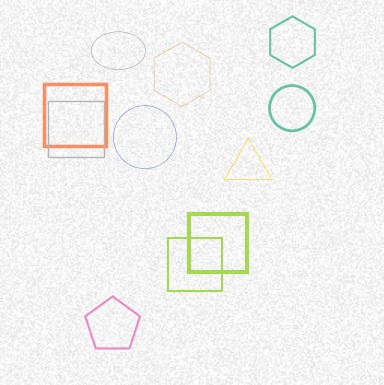[{"shape": "circle", "thickness": 2, "radius": 0.29, "center": [0.759, 0.719]}, {"shape": "hexagon", "thickness": 1.5, "radius": 0.33, "center": [0.76, 0.891]}, {"shape": "square", "thickness": 2.5, "radius": 0.4, "center": [0.194, 0.702]}, {"shape": "circle", "thickness": 0.5, "radius": 0.41, "center": [0.376, 0.644]}, {"shape": "pentagon", "thickness": 1.5, "radius": 0.37, "center": [0.293, 0.155]}, {"shape": "square", "thickness": 3, "radius": 0.38, "center": [0.566, 0.368]}, {"shape": "square", "thickness": 1.5, "radius": 0.35, "center": [0.507, 0.313]}, {"shape": "triangle", "thickness": 0.5, "radius": 0.35, "center": [0.645, 0.57]}, {"shape": "hexagon", "thickness": 0.5, "radius": 0.42, "center": [0.473, 0.807]}, {"shape": "oval", "thickness": 0.5, "radius": 0.35, "center": [0.307, 0.868]}, {"shape": "square", "thickness": 1, "radius": 0.36, "center": [0.196, 0.664]}]